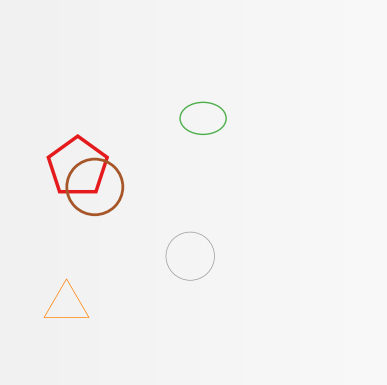[{"shape": "pentagon", "thickness": 2.5, "radius": 0.4, "center": [0.201, 0.567]}, {"shape": "oval", "thickness": 1, "radius": 0.3, "center": [0.524, 0.693]}, {"shape": "triangle", "thickness": 0.5, "radius": 0.33, "center": [0.172, 0.209]}, {"shape": "circle", "thickness": 2, "radius": 0.36, "center": [0.245, 0.514]}, {"shape": "circle", "thickness": 0.5, "radius": 0.31, "center": [0.491, 0.335]}]